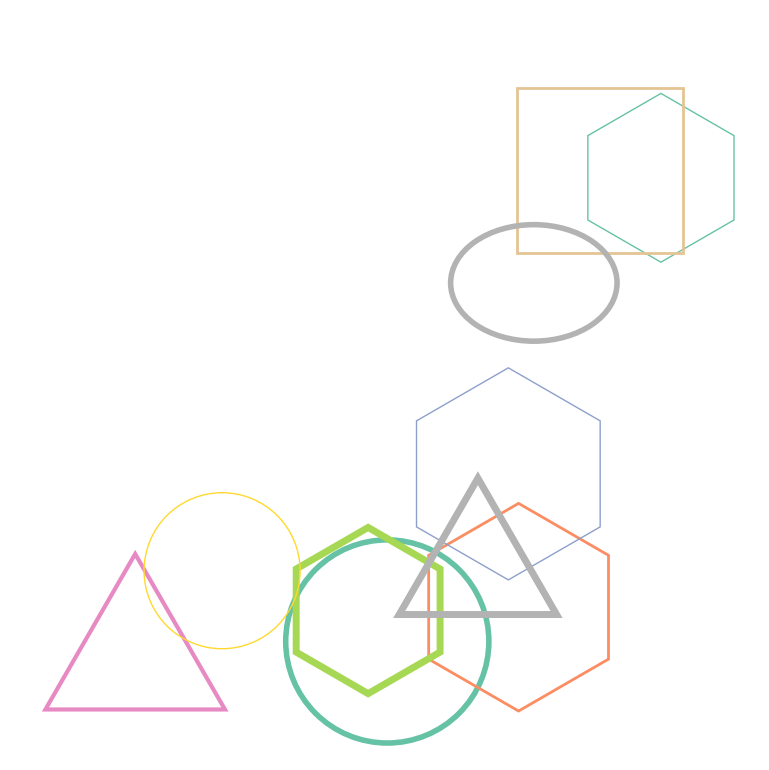[{"shape": "circle", "thickness": 2, "radius": 0.66, "center": [0.503, 0.167]}, {"shape": "hexagon", "thickness": 0.5, "radius": 0.55, "center": [0.858, 0.769]}, {"shape": "hexagon", "thickness": 1, "radius": 0.67, "center": [0.673, 0.211]}, {"shape": "hexagon", "thickness": 0.5, "radius": 0.69, "center": [0.66, 0.385]}, {"shape": "triangle", "thickness": 1.5, "radius": 0.67, "center": [0.176, 0.146]}, {"shape": "hexagon", "thickness": 2.5, "radius": 0.54, "center": [0.478, 0.207]}, {"shape": "circle", "thickness": 0.5, "radius": 0.51, "center": [0.288, 0.259]}, {"shape": "square", "thickness": 1, "radius": 0.54, "center": [0.779, 0.779]}, {"shape": "triangle", "thickness": 2.5, "radius": 0.59, "center": [0.621, 0.261]}, {"shape": "oval", "thickness": 2, "radius": 0.54, "center": [0.693, 0.633]}]